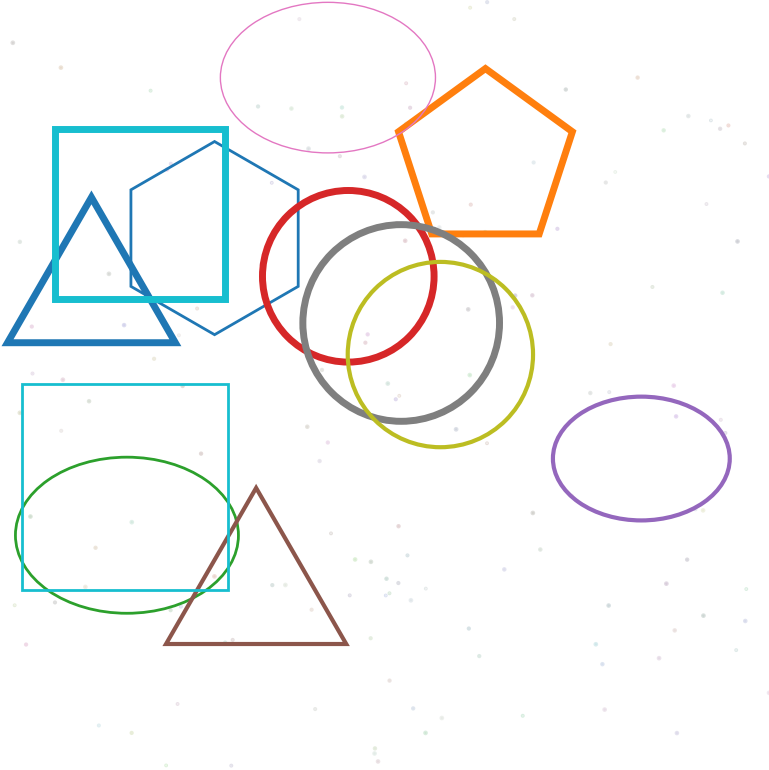[{"shape": "triangle", "thickness": 2.5, "radius": 0.63, "center": [0.119, 0.618]}, {"shape": "hexagon", "thickness": 1, "radius": 0.63, "center": [0.279, 0.691]}, {"shape": "pentagon", "thickness": 2.5, "radius": 0.59, "center": [0.63, 0.792]}, {"shape": "oval", "thickness": 1, "radius": 0.72, "center": [0.165, 0.305]}, {"shape": "circle", "thickness": 2.5, "radius": 0.56, "center": [0.452, 0.641]}, {"shape": "oval", "thickness": 1.5, "radius": 0.57, "center": [0.833, 0.405]}, {"shape": "triangle", "thickness": 1.5, "radius": 0.68, "center": [0.333, 0.231]}, {"shape": "oval", "thickness": 0.5, "radius": 0.7, "center": [0.426, 0.899]}, {"shape": "circle", "thickness": 2.5, "radius": 0.64, "center": [0.521, 0.581]}, {"shape": "circle", "thickness": 1.5, "radius": 0.6, "center": [0.572, 0.54]}, {"shape": "square", "thickness": 1, "radius": 0.67, "center": [0.162, 0.367]}, {"shape": "square", "thickness": 2.5, "radius": 0.55, "center": [0.182, 0.722]}]